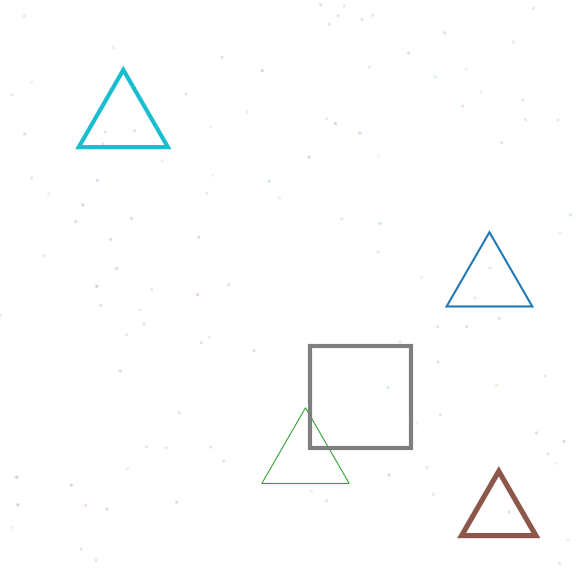[{"shape": "triangle", "thickness": 1, "radius": 0.43, "center": [0.848, 0.511]}, {"shape": "triangle", "thickness": 0.5, "radius": 0.44, "center": [0.529, 0.206]}, {"shape": "triangle", "thickness": 2.5, "radius": 0.37, "center": [0.864, 0.109]}, {"shape": "square", "thickness": 2, "radius": 0.44, "center": [0.624, 0.312]}, {"shape": "triangle", "thickness": 2, "radius": 0.45, "center": [0.214, 0.789]}]